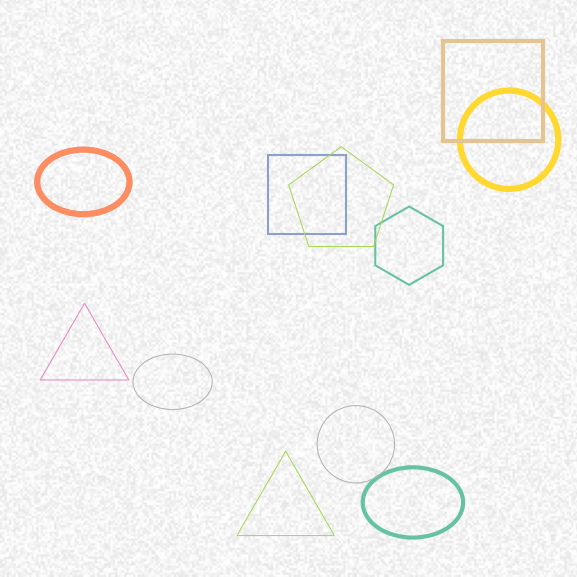[{"shape": "oval", "thickness": 2, "radius": 0.43, "center": [0.715, 0.129]}, {"shape": "hexagon", "thickness": 1, "radius": 0.34, "center": [0.709, 0.574]}, {"shape": "oval", "thickness": 3, "radius": 0.4, "center": [0.144, 0.684]}, {"shape": "square", "thickness": 1, "radius": 0.34, "center": [0.532, 0.663]}, {"shape": "triangle", "thickness": 0.5, "radius": 0.44, "center": [0.146, 0.385]}, {"shape": "triangle", "thickness": 0.5, "radius": 0.49, "center": [0.495, 0.12]}, {"shape": "pentagon", "thickness": 0.5, "radius": 0.48, "center": [0.591, 0.65]}, {"shape": "circle", "thickness": 3, "radius": 0.43, "center": [0.881, 0.757]}, {"shape": "square", "thickness": 2, "radius": 0.43, "center": [0.853, 0.841]}, {"shape": "circle", "thickness": 0.5, "radius": 0.33, "center": [0.616, 0.23]}, {"shape": "oval", "thickness": 0.5, "radius": 0.34, "center": [0.299, 0.338]}]